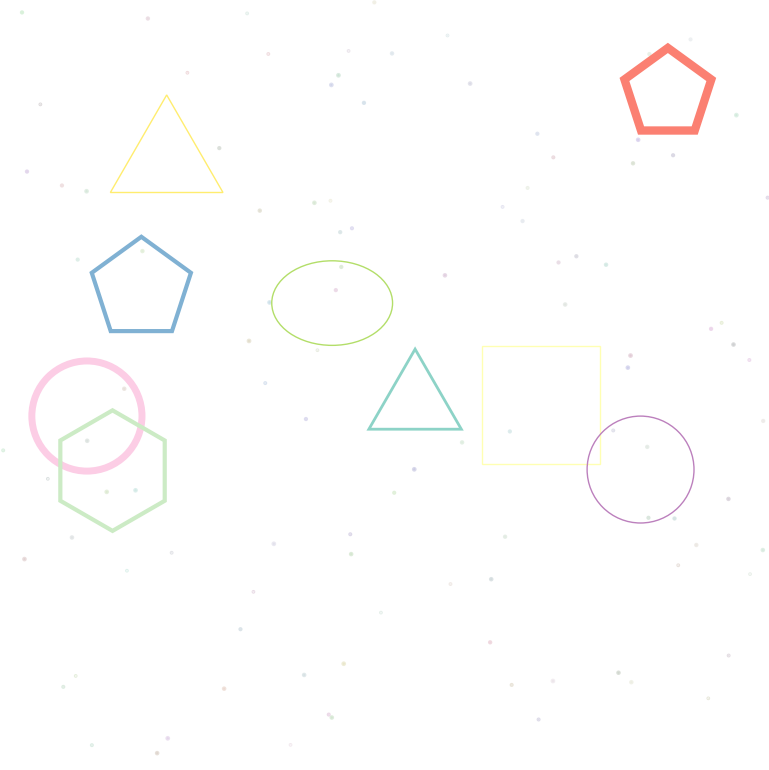[{"shape": "triangle", "thickness": 1, "radius": 0.35, "center": [0.539, 0.477]}, {"shape": "square", "thickness": 0.5, "radius": 0.38, "center": [0.702, 0.474]}, {"shape": "pentagon", "thickness": 3, "radius": 0.3, "center": [0.867, 0.878]}, {"shape": "pentagon", "thickness": 1.5, "radius": 0.34, "center": [0.184, 0.625]}, {"shape": "oval", "thickness": 0.5, "radius": 0.39, "center": [0.431, 0.606]}, {"shape": "circle", "thickness": 2.5, "radius": 0.36, "center": [0.113, 0.46]}, {"shape": "circle", "thickness": 0.5, "radius": 0.35, "center": [0.832, 0.39]}, {"shape": "hexagon", "thickness": 1.5, "radius": 0.39, "center": [0.146, 0.389]}, {"shape": "triangle", "thickness": 0.5, "radius": 0.42, "center": [0.216, 0.792]}]